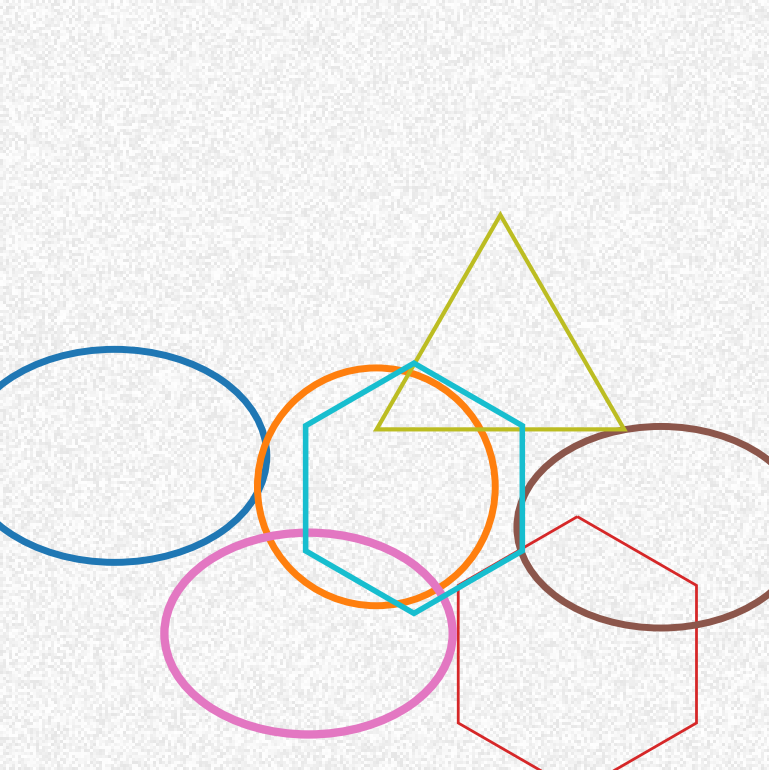[{"shape": "oval", "thickness": 2.5, "radius": 0.99, "center": [0.149, 0.408]}, {"shape": "circle", "thickness": 2.5, "radius": 0.77, "center": [0.489, 0.368]}, {"shape": "hexagon", "thickness": 1, "radius": 0.89, "center": [0.75, 0.15]}, {"shape": "oval", "thickness": 2.5, "radius": 0.93, "center": [0.858, 0.315]}, {"shape": "oval", "thickness": 3, "radius": 0.94, "center": [0.401, 0.177]}, {"shape": "triangle", "thickness": 1.5, "radius": 0.93, "center": [0.65, 0.535]}, {"shape": "hexagon", "thickness": 2, "radius": 0.81, "center": [0.538, 0.366]}]